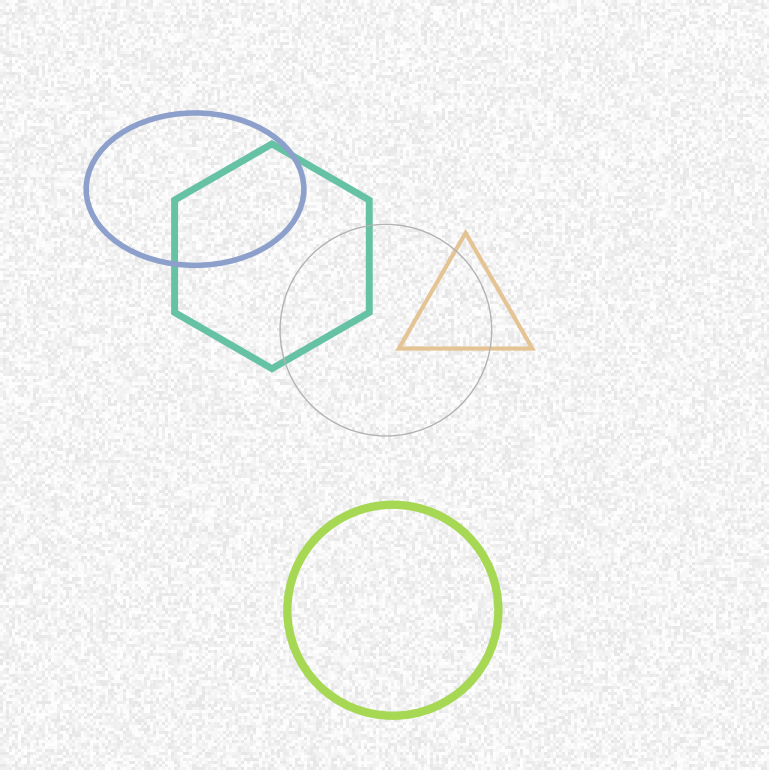[{"shape": "hexagon", "thickness": 2.5, "radius": 0.73, "center": [0.353, 0.667]}, {"shape": "oval", "thickness": 2, "radius": 0.71, "center": [0.253, 0.754]}, {"shape": "circle", "thickness": 3, "radius": 0.69, "center": [0.51, 0.207]}, {"shape": "triangle", "thickness": 1.5, "radius": 0.5, "center": [0.605, 0.597]}, {"shape": "circle", "thickness": 0.5, "radius": 0.69, "center": [0.501, 0.571]}]